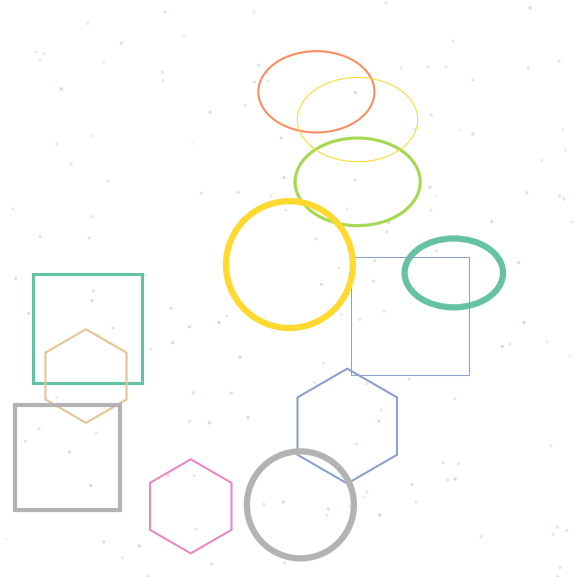[{"shape": "square", "thickness": 1.5, "radius": 0.47, "center": [0.151, 0.43]}, {"shape": "oval", "thickness": 3, "radius": 0.43, "center": [0.786, 0.527]}, {"shape": "oval", "thickness": 1, "radius": 0.5, "center": [0.548, 0.84]}, {"shape": "hexagon", "thickness": 1, "radius": 0.5, "center": [0.601, 0.261]}, {"shape": "square", "thickness": 0.5, "radius": 0.51, "center": [0.71, 0.452]}, {"shape": "hexagon", "thickness": 1, "radius": 0.41, "center": [0.33, 0.122]}, {"shape": "oval", "thickness": 1.5, "radius": 0.54, "center": [0.619, 0.684]}, {"shape": "circle", "thickness": 3, "radius": 0.55, "center": [0.501, 0.541]}, {"shape": "oval", "thickness": 0.5, "radius": 0.52, "center": [0.619, 0.792]}, {"shape": "hexagon", "thickness": 1, "radius": 0.41, "center": [0.149, 0.348]}, {"shape": "circle", "thickness": 3, "radius": 0.46, "center": [0.52, 0.125]}, {"shape": "square", "thickness": 2, "radius": 0.46, "center": [0.117, 0.207]}]